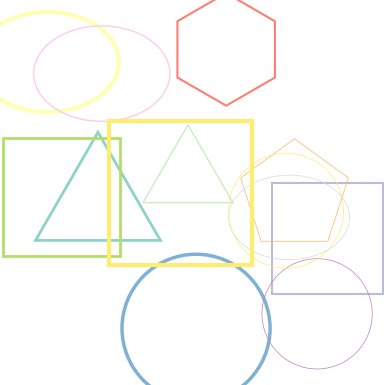[{"shape": "triangle", "thickness": 2, "radius": 0.94, "center": [0.254, 0.469]}, {"shape": "oval", "thickness": 3, "radius": 0.93, "center": [0.123, 0.839]}, {"shape": "square", "thickness": 1.5, "radius": 0.72, "center": [0.85, 0.38]}, {"shape": "hexagon", "thickness": 1.5, "radius": 0.73, "center": [0.587, 0.872]}, {"shape": "circle", "thickness": 2.5, "radius": 0.96, "center": [0.509, 0.147]}, {"shape": "pentagon", "thickness": 0.5, "radius": 0.74, "center": [0.765, 0.492]}, {"shape": "square", "thickness": 2, "radius": 0.76, "center": [0.16, 0.488]}, {"shape": "oval", "thickness": 1, "radius": 0.88, "center": [0.264, 0.809]}, {"shape": "oval", "thickness": 0.5, "radius": 0.78, "center": [0.751, 0.435]}, {"shape": "circle", "thickness": 0.5, "radius": 0.72, "center": [0.824, 0.185]}, {"shape": "triangle", "thickness": 1, "radius": 0.67, "center": [0.488, 0.541]}, {"shape": "circle", "thickness": 0.5, "radius": 0.75, "center": [0.743, 0.453]}, {"shape": "square", "thickness": 3, "radius": 0.93, "center": [0.468, 0.498]}]